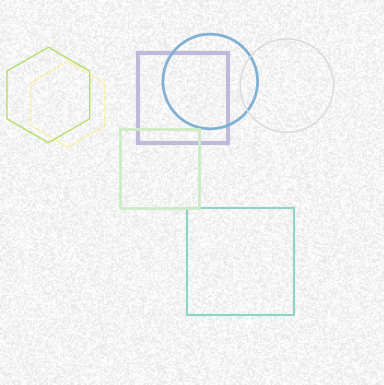[{"shape": "square", "thickness": 1.5, "radius": 0.7, "center": [0.625, 0.32]}, {"shape": "square", "thickness": 3, "radius": 0.59, "center": [0.475, 0.745]}, {"shape": "circle", "thickness": 2, "radius": 0.61, "center": [0.546, 0.788]}, {"shape": "hexagon", "thickness": 1, "radius": 0.62, "center": [0.126, 0.753]}, {"shape": "circle", "thickness": 1, "radius": 0.61, "center": [0.745, 0.778]}, {"shape": "square", "thickness": 2, "radius": 0.51, "center": [0.414, 0.563]}, {"shape": "hexagon", "thickness": 0.5, "radius": 0.55, "center": [0.176, 0.729]}]